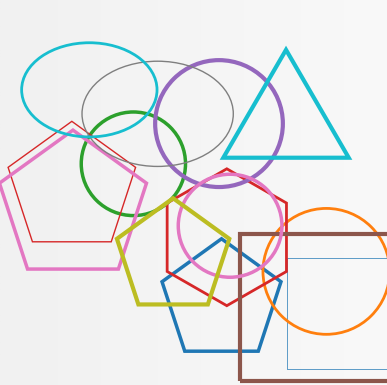[{"shape": "pentagon", "thickness": 2.5, "radius": 0.81, "center": [0.572, 0.218]}, {"shape": "square", "thickness": 0.5, "radius": 0.72, "center": [0.883, 0.186]}, {"shape": "circle", "thickness": 2, "radius": 0.82, "center": [0.842, 0.295]}, {"shape": "circle", "thickness": 2.5, "radius": 0.67, "center": [0.344, 0.575]}, {"shape": "hexagon", "thickness": 2, "radius": 0.89, "center": [0.585, 0.384]}, {"shape": "pentagon", "thickness": 1, "radius": 0.86, "center": [0.185, 0.512]}, {"shape": "circle", "thickness": 3, "radius": 0.82, "center": [0.565, 0.679]}, {"shape": "square", "thickness": 3, "radius": 0.96, "center": [0.812, 0.201]}, {"shape": "pentagon", "thickness": 2.5, "radius": 1.0, "center": [0.188, 0.463]}, {"shape": "circle", "thickness": 2.5, "radius": 0.67, "center": [0.594, 0.414]}, {"shape": "oval", "thickness": 1, "radius": 0.98, "center": [0.407, 0.704]}, {"shape": "pentagon", "thickness": 3, "radius": 0.76, "center": [0.447, 0.333]}, {"shape": "oval", "thickness": 2, "radius": 0.87, "center": [0.231, 0.767]}, {"shape": "triangle", "thickness": 3, "radius": 0.93, "center": [0.738, 0.684]}]